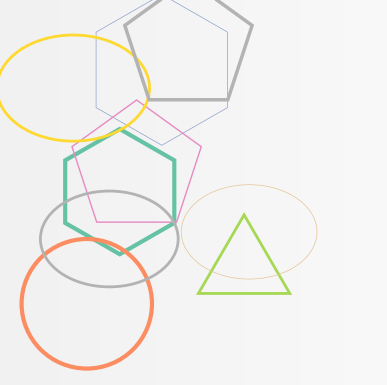[{"shape": "hexagon", "thickness": 3, "radius": 0.81, "center": [0.309, 0.502]}, {"shape": "circle", "thickness": 3, "radius": 0.84, "center": [0.224, 0.211]}, {"shape": "hexagon", "thickness": 0.5, "radius": 0.98, "center": [0.418, 0.819]}, {"shape": "pentagon", "thickness": 1, "radius": 0.88, "center": [0.353, 0.565]}, {"shape": "triangle", "thickness": 2, "radius": 0.68, "center": [0.63, 0.306]}, {"shape": "oval", "thickness": 2, "radius": 0.98, "center": [0.189, 0.771]}, {"shape": "oval", "thickness": 0.5, "radius": 0.88, "center": [0.643, 0.398]}, {"shape": "oval", "thickness": 2, "radius": 0.89, "center": [0.282, 0.379]}, {"shape": "pentagon", "thickness": 2.5, "radius": 0.86, "center": [0.486, 0.881]}]